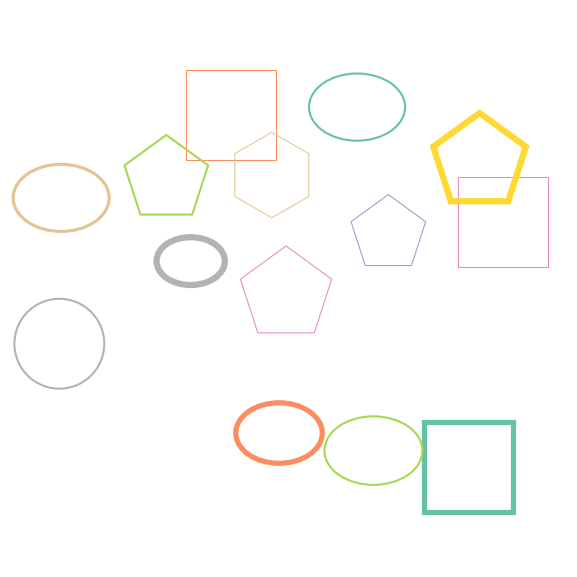[{"shape": "oval", "thickness": 1, "radius": 0.42, "center": [0.618, 0.814]}, {"shape": "square", "thickness": 2.5, "radius": 0.39, "center": [0.812, 0.191]}, {"shape": "square", "thickness": 0.5, "radius": 0.39, "center": [0.4, 0.8]}, {"shape": "oval", "thickness": 2.5, "radius": 0.37, "center": [0.483, 0.249]}, {"shape": "pentagon", "thickness": 0.5, "radius": 0.34, "center": [0.672, 0.594]}, {"shape": "square", "thickness": 0.5, "radius": 0.39, "center": [0.871, 0.615]}, {"shape": "pentagon", "thickness": 0.5, "radius": 0.42, "center": [0.495, 0.49]}, {"shape": "oval", "thickness": 1, "radius": 0.42, "center": [0.647, 0.219]}, {"shape": "pentagon", "thickness": 1, "radius": 0.38, "center": [0.288, 0.689]}, {"shape": "pentagon", "thickness": 3, "radius": 0.42, "center": [0.83, 0.719]}, {"shape": "hexagon", "thickness": 0.5, "radius": 0.37, "center": [0.471, 0.696]}, {"shape": "oval", "thickness": 1.5, "radius": 0.42, "center": [0.106, 0.656]}, {"shape": "oval", "thickness": 3, "radius": 0.3, "center": [0.33, 0.547]}, {"shape": "circle", "thickness": 1, "radius": 0.39, "center": [0.103, 0.404]}]